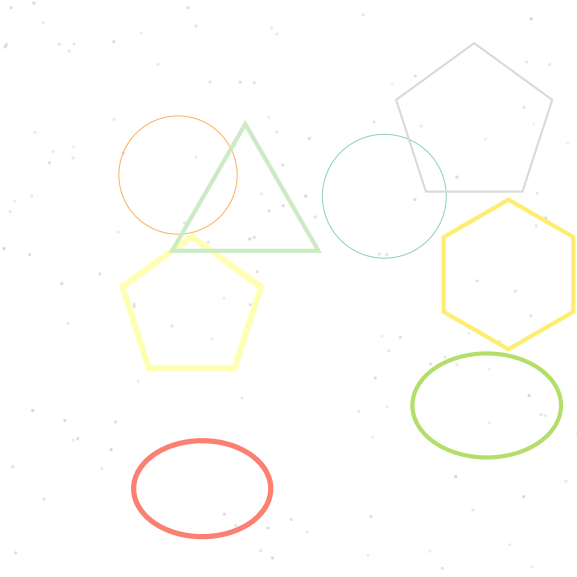[{"shape": "circle", "thickness": 0.5, "radius": 0.54, "center": [0.666, 0.659]}, {"shape": "pentagon", "thickness": 3, "radius": 0.63, "center": [0.332, 0.463]}, {"shape": "oval", "thickness": 2.5, "radius": 0.59, "center": [0.35, 0.153]}, {"shape": "circle", "thickness": 0.5, "radius": 0.51, "center": [0.308, 0.696]}, {"shape": "oval", "thickness": 2, "radius": 0.64, "center": [0.843, 0.297]}, {"shape": "pentagon", "thickness": 1, "radius": 0.71, "center": [0.821, 0.782]}, {"shape": "triangle", "thickness": 2, "radius": 0.73, "center": [0.425, 0.638]}, {"shape": "hexagon", "thickness": 2, "radius": 0.65, "center": [0.88, 0.524]}]